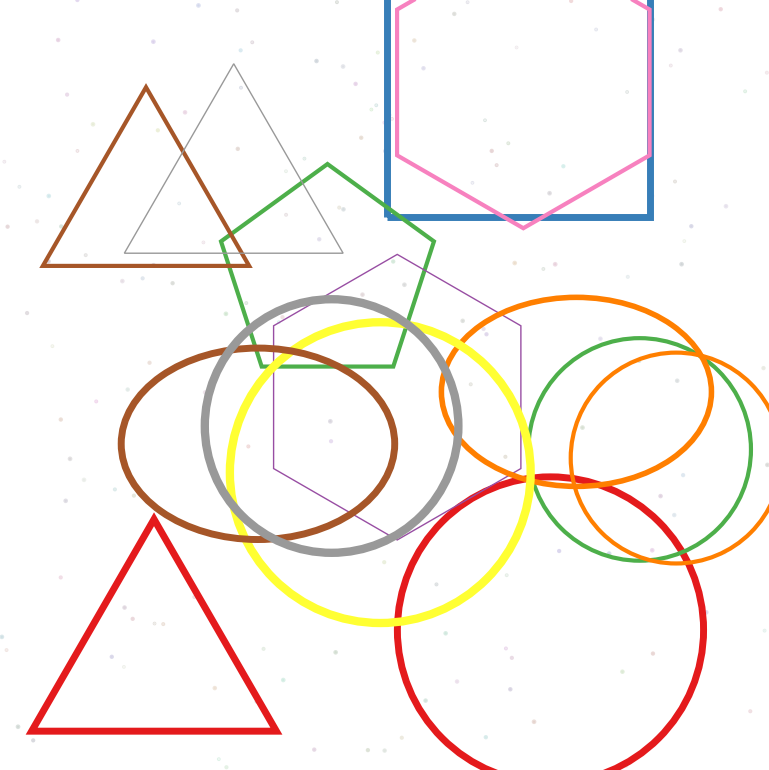[{"shape": "circle", "thickness": 2.5, "radius": 0.99, "center": [0.715, 0.182]}, {"shape": "triangle", "thickness": 2.5, "radius": 0.92, "center": [0.2, 0.142]}, {"shape": "square", "thickness": 2.5, "radius": 0.85, "center": [0.673, 0.888]}, {"shape": "pentagon", "thickness": 1.5, "radius": 0.73, "center": [0.425, 0.642]}, {"shape": "circle", "thickness": 1.5, "radius": 0.72, "center": [0.831, 0.416]}, {"shape": "hexagon", "thickness": 0.5, "radius": 0.93, "center": [0.516, 0.484]}, {"shape": "oval", "thickness": 2, "radius": 0.88, "center": [0.749, 0.491]}, {"shape": "circle", "thickness": 1.5, "radius": 0.68, "center": [0.878, 0.405]}, {"shape": "circle", "thickness": 3, "radius": 0.98, "center": [0.494, 0.386]}, {"shape": "triangle", "thickness": 1.5, "radius": 0.77, "center": [0.19, 0.732]}, {"shape": "oval", "thickness": 2.5, "radius": 0.89, "center": [0.335, 0.424]}, {"shape": "hexagon", "thickness": 1.5, "radius": 0.95, "center": [0.68, 0.893]}, {"shape": "circle", "thickness": 3, "radius": 0.82, "center": [0.431, 0.447]}, {"shape": "triangle", "thickness": 0.5, "radius": 0.82, "center": [0.304, 0.753]}]